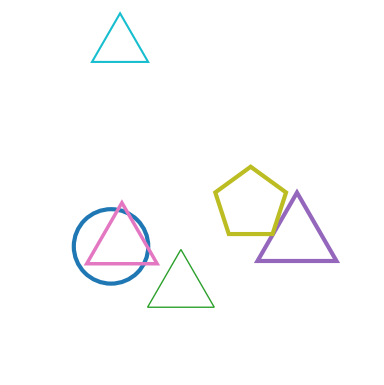[{"shape": "circle", "thickness": 3, "radius": 0.48, "center": [0.288, 0.36]}, {"shape": "triangle", "thickness": 1, "radius": 0.5, "center": [0.47, 0.252]}, {"shape": "triangle", "thickness": 3, "radius": 0.59, "center": [0.771, 0.381]}, {"shape": "triangle", "thickness": 2.5, "radius": 0.53, "center": [0.317, 0.368]}, {"shape": "pentagon", "thickness": 3, "radius": 0.48, "center": [0.651, 0.47]}, {"shape": "triangle", "thickness": 1.5, "radius": 0.42, "center": [0.312, 0.881]}]